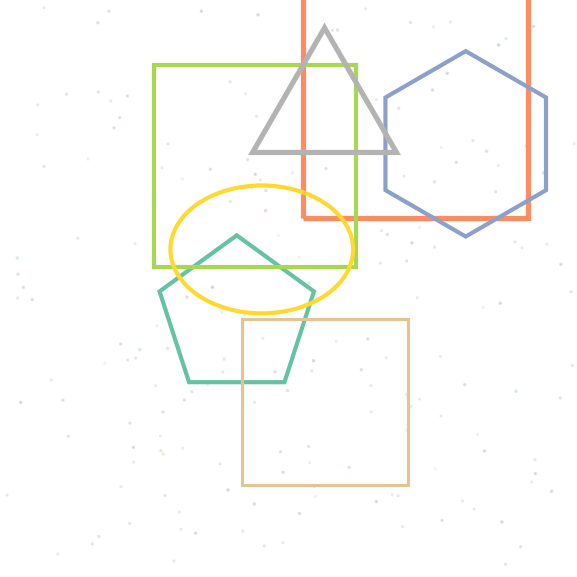[{"shape": "pentagon", "thickness": 2, "radius": 0.7, "center": [0.41, 0.451]}, {"shape": "square", "thickness": 2.5, "radius": 0.97, "center": [0.72, 0.817]}, {"shape": "hexagon", "thickness": 2, "radius": 0.8, "center": [0.806, 0.75]}, {"shape": "square", "thickness": 2, "radius": 0.88, "center": [0.442, 0.711]}, {"shape": "oval", "thickness": 2, "radius": 0.79, "center": [0.453, 0.567]}, {"shape": "square", "thickness": 1.5, "radius": 0.72, "center": [0.563, 0.303]}, {"shape": "triangle", "thickness": 2.5, "radius": 0.72, "center": [0.562, 0.807]}]